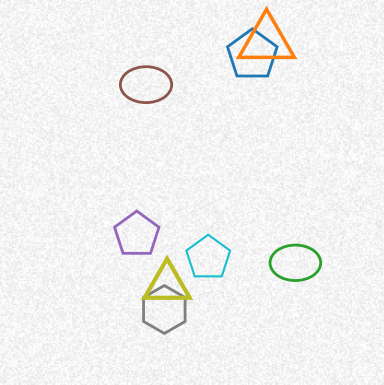[{"shape": "pentagon", "thickness": 2, "radius": 0.34, "center": [0.655, 0.857]}, {"shape": "triangle", "thickness": 2.5, "radius": 0.42, "center": [0.692, 0.893]}, {"shape": "oval", "thickness": 2, "radius": 0.33, "center": [0.767, 0.317]}, {"shape": "pentagon", "thickness": 2, "radius": 0.3, "center": [0.355, 0.391]}, {"shape": "oval", "thickness": 2, "radius": 0.33, "center": [0.379, 0.78]}, {"shape": "hexagon", "thickness": 2, "radius": 0.31, "center": [0.427, 0.196]}, {"shape": "triangle", "thickness": 3, "radius": 0.34, "center": [0.434, 0.26]}, {"shape": "pentagon", "thickness": 1.5, "radius": 0.3, "center": [0.541, 0.331]}]